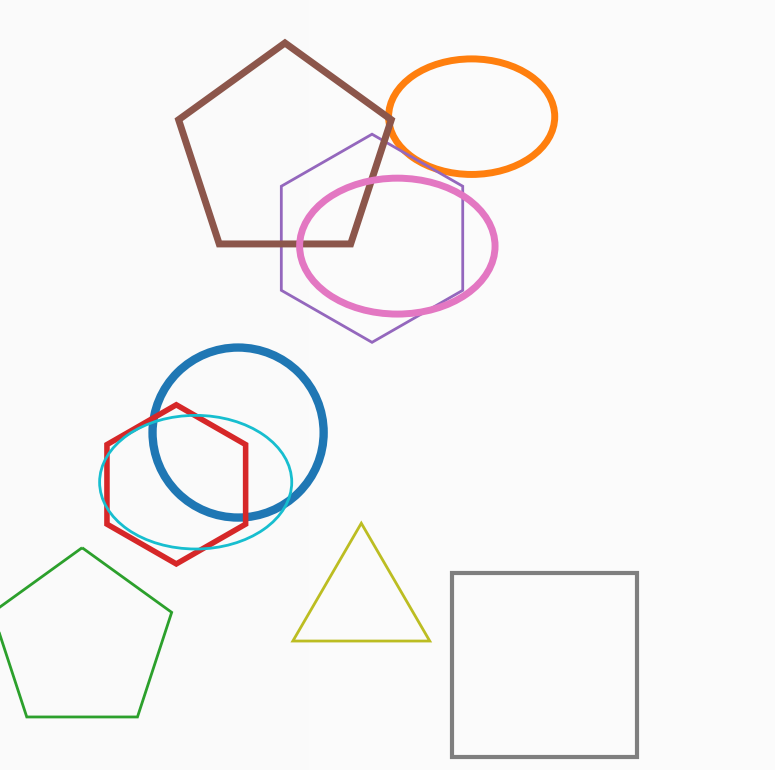[{"shape": "circle", "thickness": 3, "radius": 0.55, "center": [0.307, 0.438]}, {"shape": "oval", "thickness": 2.5, "radius": 0.54, "center": [0.609, 0.848]}, {"shape": "pentagon", "thickness": 1, "radius": 0.61, "center": [0.106, 0.167]}, {"shape": "hexagon", "thickness": 2, "radius": 0.52, "center": [0.227, 0.371]}, {"shape": "hexagon", "thickness": 1, "radius": 0.68, "center": [0.48, 0.691]}, {"shape": "pentagon", "thickness": 2.5, "radius": 0.72, "center": [0.368, 0.8]}, {"shape": "oval", "thickness": 2.5, "radius": 0.63, "center": [0.513, 0.68]}, {"shape": "square", "thickness": 1.5, "radius": 0.6, "center": [0.703, 0.137]}, {"shape": "triangle", "thickness": 1, "radius": 0.51, "center": [0.466, 0.218]}, {"shape": "oval", "thickness": 1, "radius": 0.62, "center": [0.252, 0.374]}]